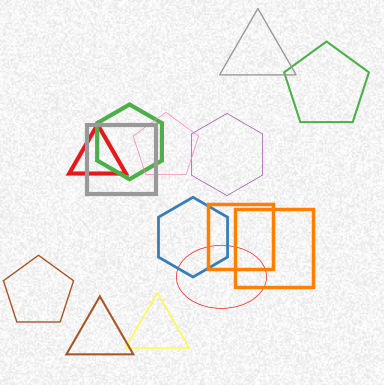[{"shape": "triangle", "thickness": 3, "radius": 0.43, "center": [0.253, 0.592]}, {"shape": "oval", "thickness": 0.5, "radius": 0.59, "center": [0.575, 0.281]}, {"shape": "hexagon", "thickness": 2, "radius": 0.52, "center": [0.501, 0.384]}, {"shape": "hexagon", "thickness": 3, "radius": 0.49, "center": [0.336, 0.632]}, {"shape": "pentagon", "thickness": 1.5, "radius": 0.58, "center": [0.848, 0.776]}, {"shape": "hexagon", "thickness": 0.5, "radius": 0.53, "center": [0.589, 0.599]}, {"shape": "square", "thickness": 2.5, "radius": 0.5, "center": [0.712, 0.355]}, {"shape": "square", "thickness": 2.5, "radius": 0.42, "center": [0.625, 0.386]}, {"shape": "triangle", "thickness": 1, "radius": 0.48, "center": [0.409, 0.144]}, {"shape": "triangle", "thickness": 1.5, "radius": 0.5, "center": [0.259, 0.13]}, {"shape": "pentagon", "thickness": 1, "radius": 0.48, "center": [0.1, 0.241]}, {"shape": "pentagon", "thickness": 0.5, "radius": 0.45, "center": [0.431, 0.619]}, {"shape": "triangle", "thickness": 1, "radius": 0.57, "center": [0.67, 0.863]}, {"shape": "square", "thickness": 3, "radius": 0.45, "center": [0.315, 0.585]}]